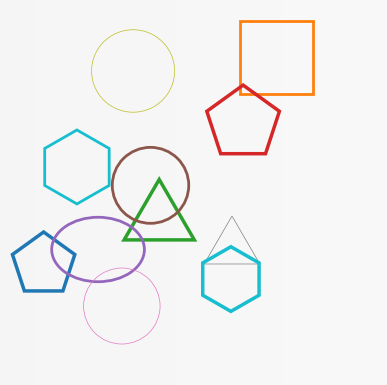[{"shape": "pentagon", "thickness": 2.5, "radius": 0.42, "center": [0.113, 0.313]}, {"shape": "square", "thickness": 2, "radius": 0.48, "center": [0.714, 0.851]}, {"shape": "triangle", "thickness": 2.5, "radius": 0.52, "center": [0.411, 0.429]}, {"shape": "pentagon", "thickness": 2.5, "radius": 0.49, "center": [0.627, 0.68]}, {"shape": "oval", "thickness": 2, "radius": 0.6, "center": [0.253, 0.352]}, {"shape": "circle", "thickness": 2, "radius": 0.49, "center": [0.388, 0.519]}, {"shape": "circle", "thickness": 0.5, "radius": 0.49, "center": [0.314, 0.205]}, {"shape": "triangle", "thickness": 0.5, "radius": 0.41, "center": [0.599, 0.356]}, {"shape": "circle", "thickness": 0.5, "radius": 0.54, "center": [0.343, 0.816]}, {"shape": "hexagon", "thickness": 2, "radius": 0.48, "center": [0.199, 0.566]}, {"shape": "hexagon", "thickness": 2.5, "radius": 0.42, "center": [0.596, 0.275]}]